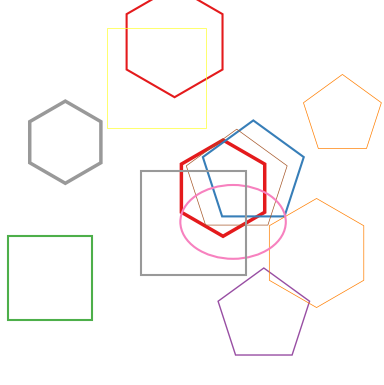[{"shape": "hexagon", "thickness": 1.5, "radius": 0.72, "center": [0.453, 0.891]}, {"shape": "hexagon", "thickness": 2.5, "radius": 0.62, "center": [0.579, 0.511]}, {"shape": "pentagon", "thickness": 1.5, "radius": 0.69, "center": [0.658, 0.549]}, {"shape": "square", "thickness": 1.5, "radius": 0.54, "center": [0.131, 0.278]}, {"shape": "pentagon", "thickness": 1, "radius": 0.62, "center": [0.685, 0.179]}, {"shape": "hexagon", "thickness": 0.5, "radius": 0.71, "center": [0.822, 0.343]}, {"shape": "pentagon", "thickness": 0.5, "radius": 0.53, "center": [0.889, 0.7]}, {"shape": "square", "thickness": 0.5, "radius": 0.65, "center": [0.407, 0.797]}, {"shape": "pentagon", "thickness": 0.5, "radius": 0.69, "center": [0.615, 0.527]}, {"shape": "oval", "thickness": 1.5, "radius": 0.68, "center": [0.605, 0.424]}, {"shape": "hexagon", "thickness": 2.5, "radius": 0.53, "center": [0.17, 0.631]}, {"shape": "square", "thickness": 1.5, "radius": 0.68, "center": [0.502, 0.421]}]